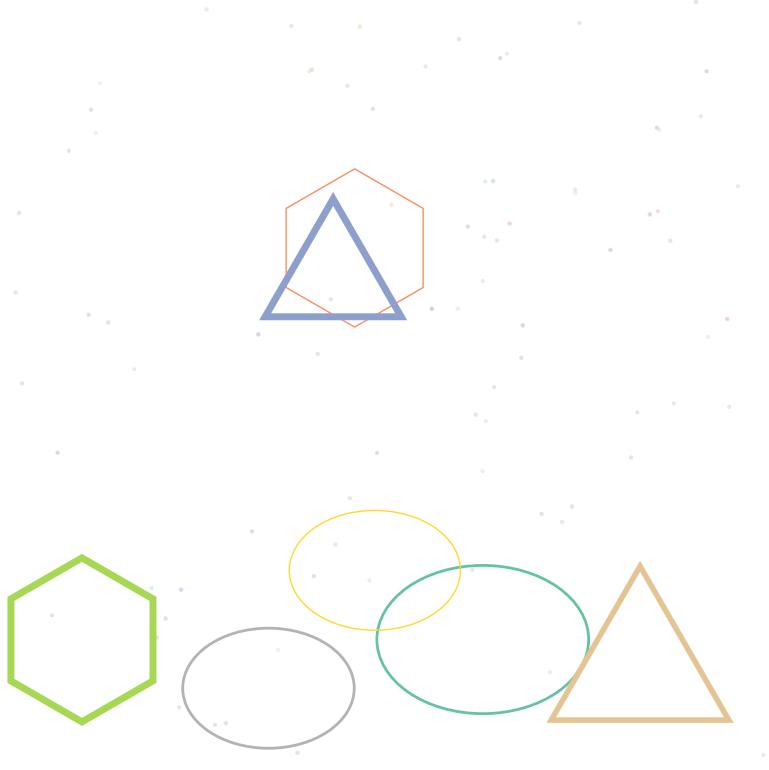[{"shape": "oval", "thickness": 1, "radius": 0.69, "center": [0.627, 0.169]}, {"shape": "hexagon", "thickness": 0.5, "radius": 0.51, "center": [0.461, 0.678]}, {"shape": "triangle", "thickness": 2.5, "radius": 0.51, "center": [0.433, 0.64]}, {"shape": "hexagon", "thickness": 2.5, "radius": 0.53, "center": [0.106, 0.169]}, {"shape": "oval", "thickness": 0.5, "radius": 0.56, "center": [0.487, 0.259]}, {"shape": "triangle", "thickness": 2, "radius": 0.67, "center": [0.831, 0.131]}, {"shape": "oval", "thickness": 1, "radius": 0.56, "center": [0.349, 0.106]}]